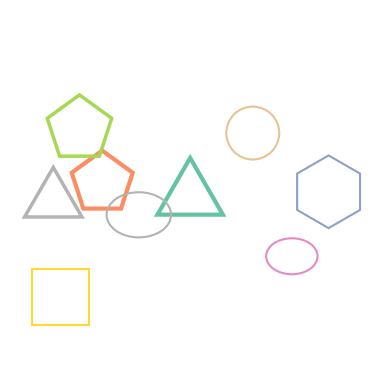[{"shape": "triangle", "thickness": 3, "radius": 0.49, "center": [0.494, 0.492]}, {"shape": "pentagon", "thickness": 3, "radius": 0.42, "center": [0.265, 0.526]}, {"shape": "hexagon", "thickness": 1.5, "radius": 0.47, "center": [0.853, 0.502]}, {"shape": "oval", "thickness": 1.5, "radius": 0.33, "center": [0.758, 0.334]}, {"shape": "pentagon", "thickness": 2.5, "radius": 0.44, "center": [0.206, 0.666]}, {"shape": "square", "thickness": 1.5, "radius": 0.36, "center": [0.157, 0.229]}, {"shape": "circle", "thickness": 1.5, "radius": 0.34, "center": [0.657, 0.654]}, {"shape": "oval", "thickness": 1.5, "radius": 0.42, "center": [0.361, 0.442]}, {"shape": "triangle", "thickness": 2.5, "radius": 0.43, "center": [0.138, 0.479]}]